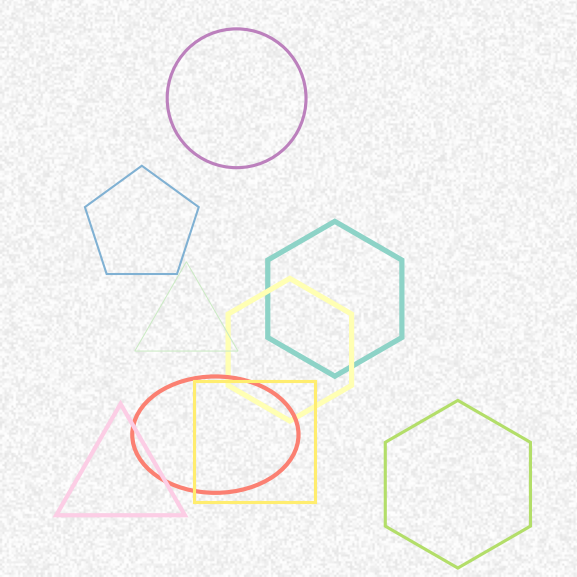[{"shape": "hexagon", "thickness": 2.5, "radius": 0.67, "center": [0.58, 0.482]}, {"shape": "hexagon", "thickness": 2.5, "radius": 0.62, "center": [0.502, 0.394]}, {"shape": "oval", "thickness": 2, "radius": 0.72, "center": [0.373, 0.246]}, {"shape": "pentagon", "thickness": 1, "radius": 0.52, "center": [0.246, 0.609]}, {"shape": "hexagon", "thickness": 1.5, "radius": 0.73, "center": [0.793, 0.161]}, {"shape": "triangle", "thickness": 2, "radius": 0.64, "center": [0.209, 0.171]}, {"shape": "circle", "thickness": 1.5, "radius": 0.6, "center": [0.41, 0.829]}, {"shape": "triangle", "thickness": 0.5, "radius": 0.52, "center": [0.323, 0.443]}, {"shape": "square", "thickness": 1.5, "radius": 0.53, "center": [0.441, 0.235]}]